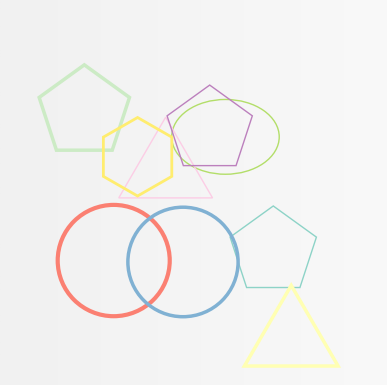[{"shape": "pentagon", "thickness": 1, "radius": 0.59, "center": [0.705, 0.348]}, {"shape": "triangle", "thickness": 2.5, "radius": 0.7, "center": [0.752, 0.119]}, {"shape": "circle", "thickness": 3, "radius": 0.72, "center": [0.293, 0.323]}, {"shape": "circle", "thickness": 2.5, "radius": 0.71, "center": [0.472, 0.32]}, {"shape": "oval", "thickness": 1, "radius": 0.69, "center": [0.582, 0.645]}, {"shape": "triangle", "thickness": 1, "radius": 0.7, "center": [0.427, 0.556]}, {"shape": "pentagon", "thickness": 1, "radius": 0.58, "center": [0.541, 0.663]}, {"shape": "pentagon", "thickness": 2.5, "radius": 0.61, "center": [0.218, 0.709]}, {"shape": "hexagon", "thickness": 2, "radius": 0.51, "center": [0.355, 0.593]}]